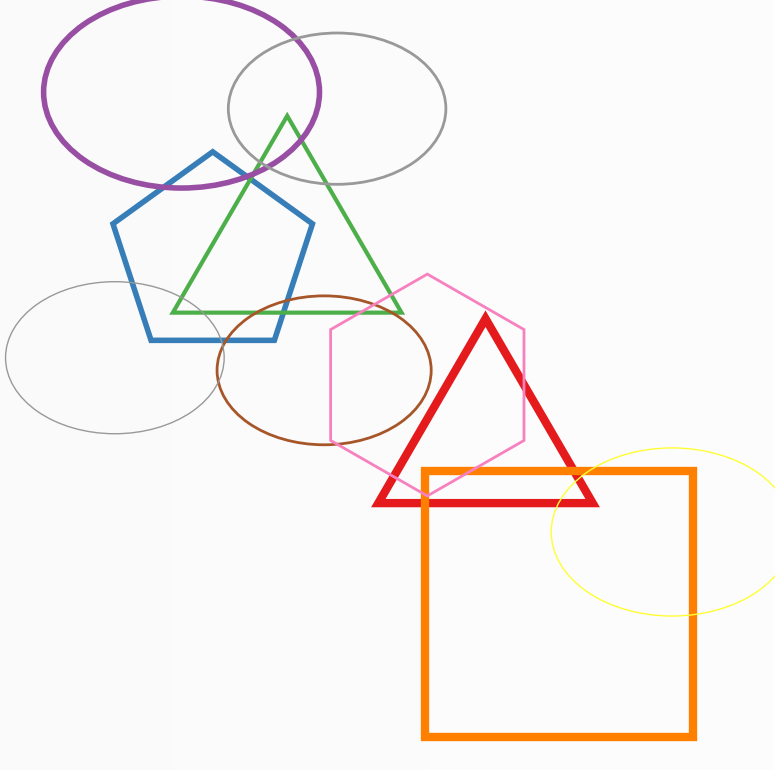[{"shape": "triangle", "thickness": 3, "radius": 0.8, "center": [0.626, 0.426]}, {"shape": "pentagon", "thickness": 2, "radius": 0.68, "center": [0.274, 0.667]}, {"shape": "triangle", "thickness": 1.5, "radius": 0.85, "center": [0.371, 0.679]}, {"shape": "oval", "thickness": 2, "radius": 0.89, "center": [0.234, 0.88]}, {"shape": "square", "thickness": 3, "radius": 0.86, "center": [0.721, 0.215]}, {"shape": "oval", "thickness": 0.5, "radius": 0.78, "center": [0.867, 0.309]}, {"shape": "oval", "thickness": 1, "radius": 0.69, "center": [0.418, 0.519]}, {"shape": "hexagon", "thickness": 1, "radius": 0.72, "center": [0.551, 0.5]}, {"shape": "oval", "thickness": 1, "radius": 0.7, "center": [0.435, 0.859]}, {"shape": "oval", "thickness": 0.5, "radius": 0.71, "center": [0.148, 0.535]}]